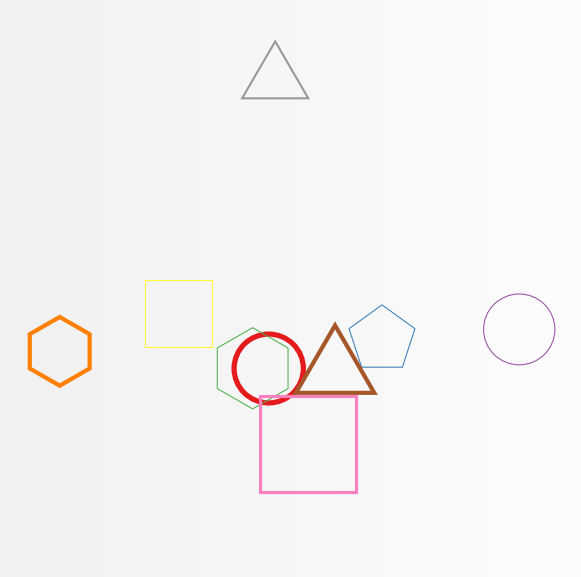[{"shape": "circle", "thickness": 2.5, "radius": 0.3, "center": [0.462, 0.361]}, {"shape": "pentagon", "thickness": 0.5, "radius": 0.3, "center": [0.657, 0.412]}, {"shape": "hexagon", "thickness": 0.5, "radius": 0.35, "center": [0.435, 0.361]}, {"shape": "circle", "thickness": 0.5, "radius": 0.31, "center": [0.893, 0.429]}, {"shape": "hexagon", "thickness": 2, "radius": 0.3, "center": [0.103, 0.391]}, {"shape": "square", "thickness": 0.5, "radius": 0.29, "center": [0.307, 0.456]}, {"shape": "triangle", "thickness": 2, "radius": 0.39, "center": [0.576, 0.358]}, {"shape": "square", "thickness": 1.5, "radius": 0.42, "center": [0.53, 0.23]}, {"shape": "triangle", "thickness": 1, "radius": 0.33, "center": [0.473, 0.862]}]